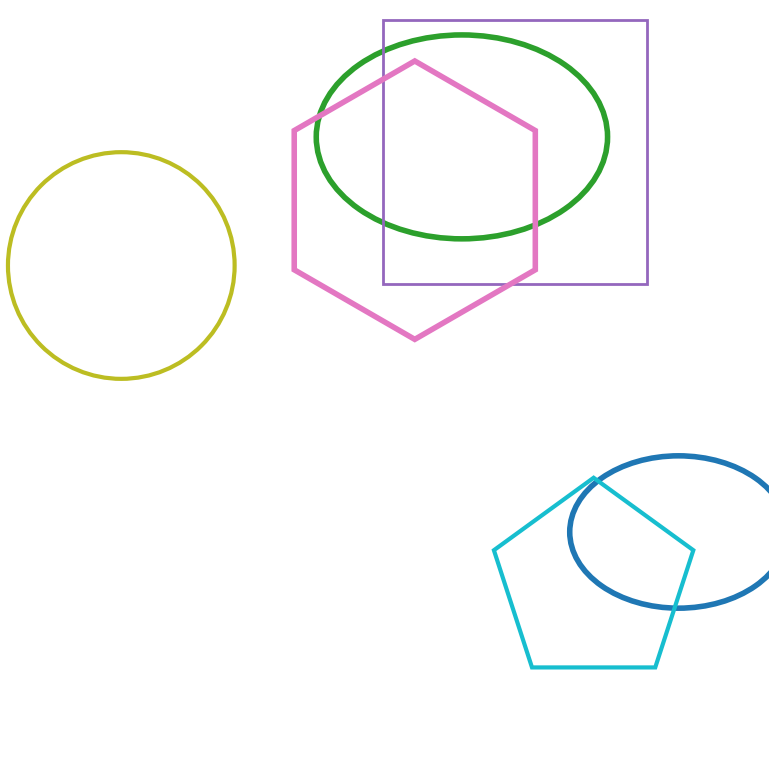[{"shape": "oval", "thickness": 2, "radius": 0.71, "center": [0.881, 0.309]}, {"shape": "oval", "thickness": 2, "radius": 0.95, "center": [0.6, 0.822]}, {"shape": "square", "thickness": 1, "radius": 0.86, "center": [0.669, 0.803]}, {"shape": "hexagon", "thickness": 2, "radius": 0.9, "center": [0.539, 0.74]}, {"shape": "circle", "thickness": 1.5, "radius": 0.74, "center": [0.158, 0.655]}, {"shape": "pentagon", "thickness": 1.5, "radius": 0.68, "center": [0.771, 0.243]}]